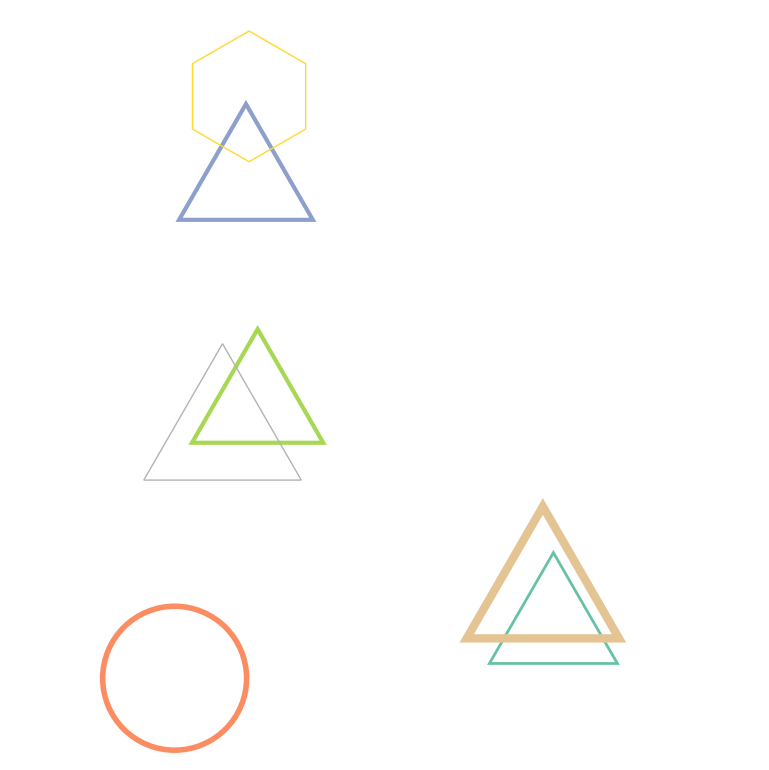[{"shape": "triangle", "thickness": 1, "radius": 0.48, "center": [0.719, 0.186]}, {"shape": "circle", "thickness": 2, "radius": 0.47, "center": [0.227, 0.119]}, {"shape": "triangle", "thickness": 1.5, "radius": 0.5, "center": [0.319, 0.765]}, {"shape": "triangle", "thickness": 1.5, "radius": 0.49, "center": [0.335, 0.474]}, {"shape": "hexagon", "thickness": 0.5, "radius": 0.42, "center": [0.323, 0.875]}, {"shape": "triangle", "thickness": 3, "radius": 0.57, "center": [0.705, 0.228]}, {"shape": "triangle", "thickness": 0.5, "radius": 0.59, "center": [0.289, 0.436]}]